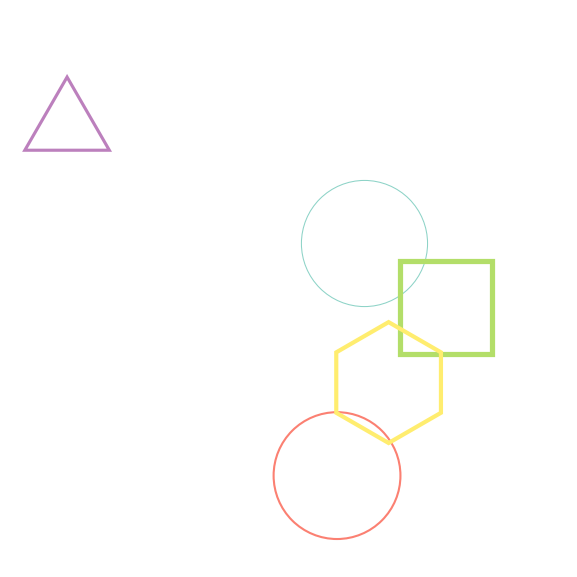[{"shape": "circle", "thickness": 0.5, "radius": 0.55, "center": [0.631, 0.577]}, {"shape": "circle", "thickness": 1, "radius": 0.55, "center": [0.584, 0.176]}, {"shape": "square", "thickness": 2.5, "radius": 0.4, "center": [0.772, 0.466]}, {"shape": "triangle", "thickness": 1.5, "radius": 0.42, "center": [0.116, 0.781]}, {"shape": "hexagon", "thickness": 2, "radius": 0.52, "center": [0.673, 0.337]}]